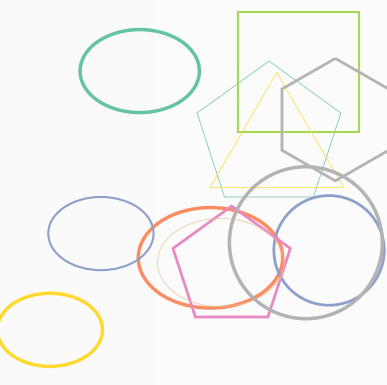[{"shape": "oval", "thickness": 2.5, "radius": 0.77, "center": [0.361, 0.815]}, {"shape": "pentagon", "thickness": 0.5, "radius": 0.98, "center": [0.694, 0.646]}, {"shape": "oval", "thickness": 2.5, "radius": 0.93, "center": [0.543, 0.33]}, {"shape": "oval", "thickness": 1.5, "radius": 0.68, "center": [0.26, 0.393]}, {"shape": "circle", "thickness": 2, "radius": 0.71, "center": [0.849, 0.35]}, {"shape": "pentagon", "thickness": 2, "radius": 0.8, "center": [0.598, 0.306]}, {"shape": "square", "thickness": 1.5, "radius": 0.78, "center": [0.771, 0.814]}, {"shape": "triangle", "thickness": 0.5, "radius": 1.0, "center": [0.714, 0.613]}, {"shape": "oval", "thickness": 2.5, "radius": 0.68, "center": [0.129, 0.143]}, {"shape": "oval", "thickness": 0.5, "radius": 0.82, "center": [0.57, 0.318]}, {"shape": "circle", "thickness": 2.5, "radius": 0.99, "center": [0.789, 0.37]}, {"shape": "hexagon", "thickness": 2, "radius": 0.8, "center": [0.865, 0.689]}]